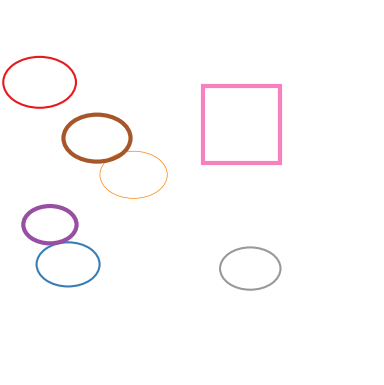[{"shape": "oval", "thickness": 1.5, "radius": 0.47, "center": [0.103, 0.786]}, {"shape": "oval", "thickness": 1.5, "radius": 0.41, "center": [0.177, 0.313]}, {"shape": "oval", "thickness": 3, "radius": 0.35, "center": [0.13, 0.416]}, {"shape": "oval", "thickness": 0.5, "radius": 0.44, "center": [0.347, 0.546]}, {"shape": "oval", "thickness": 3, "radius": 0.44, "center": [0.252, 0.641]}, {"shape": "square", "thickness": 3, "radius": 0.5, "center": [0.628, 0.677]}, {"shape": "oval", "thickness": 1.5, "radius": 0.39, "center": [0.65, 0.302]}]